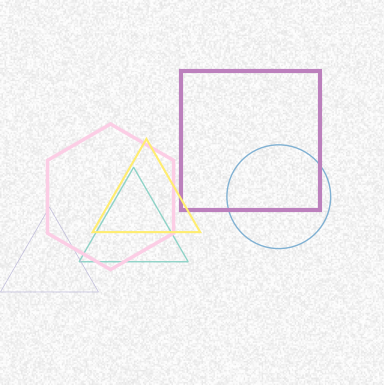[{"shape": "triangle", "thickness": 1, "radius": 0.82, "center": [0.347, 0.402]}, {"shape": "triangle", "thickness": 0.5, "radius": 0.73, "center": [0.128, 0.315]}, {"shape": "circle", "thickness": 1, "radius": 0.67, "center": [0.724, 0.489]}, {"shape": "hexagon", "thickness": 2.5, "radius": 0.95, "center": [0.287, 0.489]}, {"shape": "square", "thickness": 3, "radius": 0.9, "center": [0.651, 0.635]}, {"shape": "triangle", "thickness": 1.5, "radius": 0.81, "center": [0.38, 0.478]}]